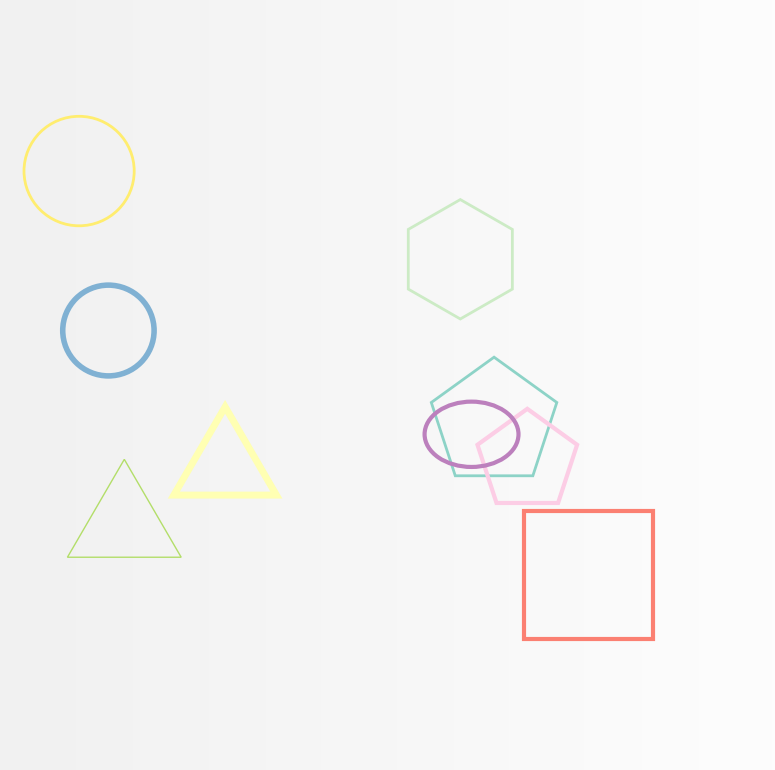[{"shape": "pentagon", "thickness": 1, "radius": 0.43, "center": [0.638, 0.451]}, {"shape": "triangle", "thickness": 2.5, "radius": 0.38, "center": [0.29, 0.395]}, {"shape": "square", "thickness": 1.5, "radius": 0.42, "center": [0.759, 0.253]}, {"shape": "circle", "thickness": 2, "radius": 0.29, "center": [0.14, 0.571]}, {"shape": "triangle", "thickness": 0.5, "radius": 0.42, "center": [0.16, 0.319]}, {"shape": "pentagon", "thickness": 1.5, "radius": 0.34, "center": [0.68, 0.401]}, {"shape": "oval", "thickness": 1.5, "radius": 0.3, "center": [0.608, 0.436]}, {"shape": "hexagon", "thickness": 1, "radius": 0.39, "center": [0.594, 0.663]}, {"shape": "circle", "thickness": 1, "radius": 0.36, "center": [0.102, 0.778]}]